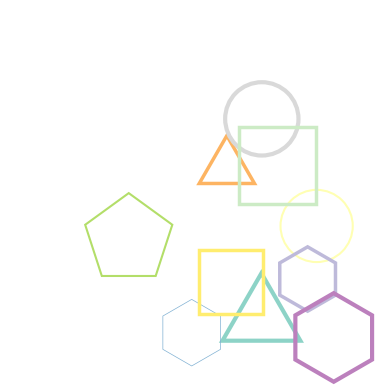[{"shape": "triangle", "thickness": 3, "radius": 0.58, "center": [0.679, 0.173]}, {"shape": "circle", "thickness": 1.5, "radius": 0.47, "center": [0.822, 0.413]}, {"shape": "hexagon", "thickness": 2.5, "radius": 0.42, "center": [0.799, 0.275]}, {"shape": "hexagon", "thickness": 0.5, "radius": 0.43, "center": [0.498, 0.136]}, {"shape": "triangle", "thickness": 2.5, "radius": 0.41, "center": [0.589, 0.565]}, {"shape": "pentagon", "thickness": 1.5, "radius": 0.59, "center": [0.334, 0.379]}, {"shape": "circle", "thickness": 3, "radius": 0.48, "center": [0.68, 0.691]}, {"shape": "hexagon", "thickness": 3, "radius": 0.58, "center": [0.867, 0.123]}, {"shape": "square", "thickness": 2.5, "radius": 0.5, "center": [0.721, 0.569]}, {"shape": "square", "thickness": 2.5, "radius": 0.42, "center": [0.6, 0.267]}]